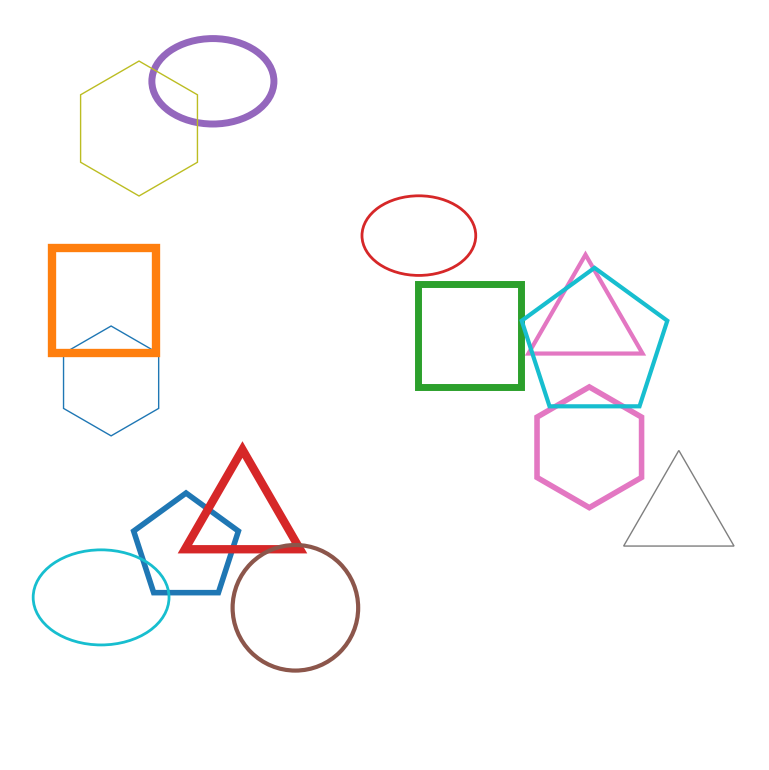[{"shape": "hexagon", "thickness": 0.5, "radius": 0.36, "center": [0.144, 0.505]}, {"shape": "pentagon", "thickness": 2, "radius": 0.36, "center": [0.242, 0.288]}, {"shape": "square", "thickness": 3, "radius": 0.34, "center": [0.135, 0.61]}, {"shape": "square", "thickness": 2.5, "radius": 0.33, "center": [0.61, 0.565]}, {"shape": "triangle", "thickness": 3, "radius": 0.43, "center": [0.315, 0.33]}, {"shape": "oval", "thickness": 1, "radius": 0.37, "center": [0.544, 0.694]}, {"shape": "oval", "thickness": 2.5, "radius": 0.4, "center": [0.276, 0.894]}, {"shape": "circle", "thickness": 1.5, "radius": 0.41, "center": [0.384, 0.211]}, {"shape": "triangle", "thickness": 1.5, "radius": 0.43, "center": [0.76, 0.584]}, {"shape": "hexagon", "thickness": 2, "radius": 0.39, "center": [0.765, 0.419]}, {"shape": "triangle", "thickness": 0.5, "radius": 0.41, "center": [0.882, 0.332]}, {"shape": "hexagon", "thickness": 0.5, "radius": 0.44, "center": [0.181, 0.833]}, {"shape": "oval", "thickness": 1, "radius": 0.44, "center": [0.131, 0.224]}, {"shape": "pentagon", "thickness": 1.5, "radius": 0.5, "center": [0.772, 0.553]}]